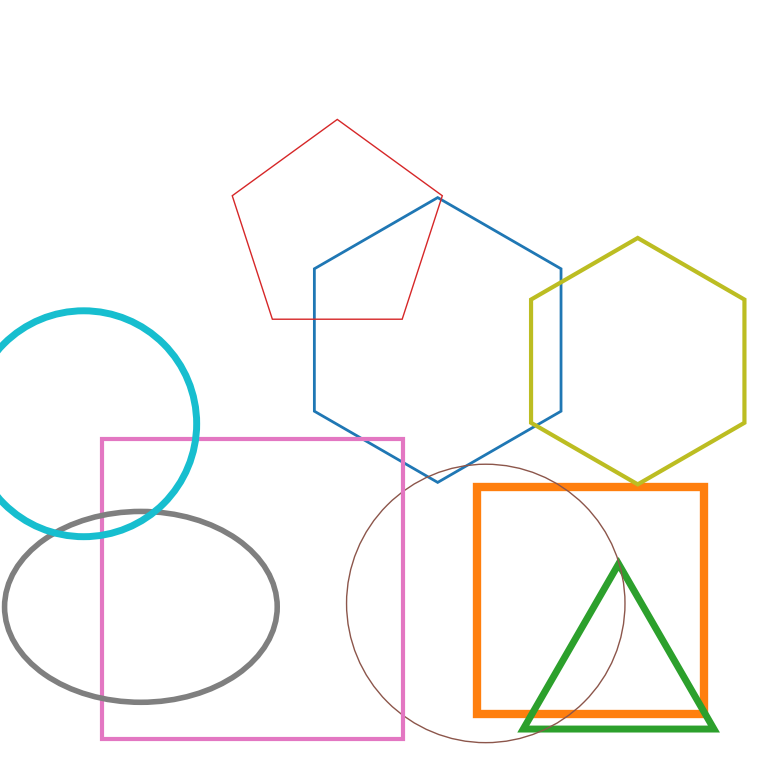[{"shape": "hexagon", "thickness": 1, "radius": 0.92, "center": [0.568, 0.558]}, {"shape": "square", "thickness": 3, "radius": 0.74, "center": [0.766, 0.22]}, {"shape": "triangle", "thickness": 2.5, "radius": 0.71, "center": [0.803, 0.125]}, {"shape": "pentagon", "thickness": 0.5, "radius": 0.72, "center": [0.438, 0.701]}, {"shape": "circle", "thickness": 0.5, "radius": 0.9, "center": [0.631, 0.216]}, {"shape": "square", "thickness": 1.5, "radius": 0.98, "center": [0.328, 0.235]}, {"shape": "oval", "thickness": 2, "radius": 0.89, "center": [0.183, 0.212]}, {"shape": "hexagon", "thickness": 1.5, "radius": 0.8, "center": [0.828, 0.531]}, {"shape": "circle", "thickness": 2.5, "radius": 0.73, "center": [0.109, 0.45]}]